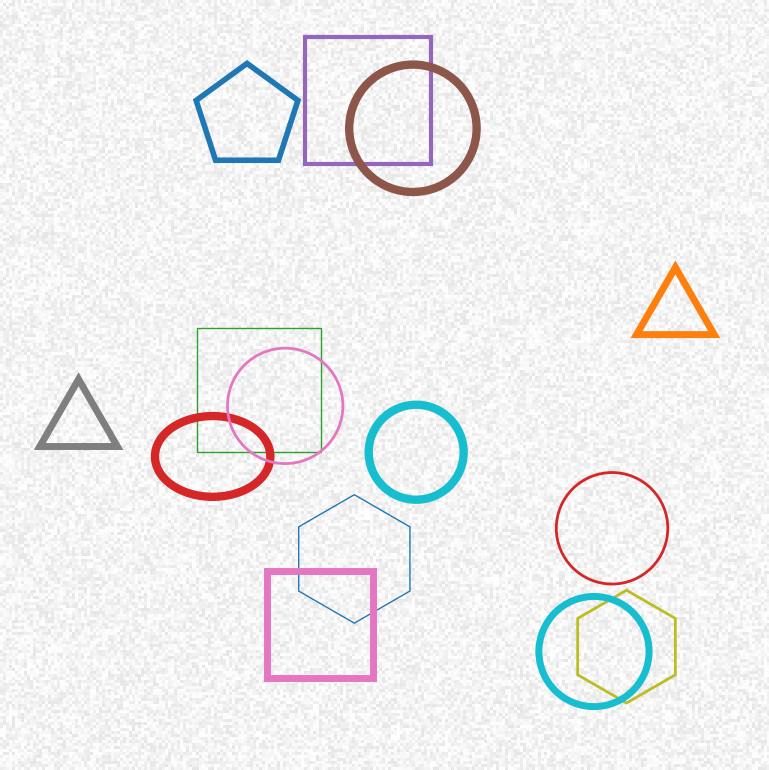[{"shape": "hexagon", "thickness": 0.5, "radius": 0.42, "center": [0.46, 0.274]}, {"shape": "pentagon", "thickness": 2, "radius": 0.35, "center": [0.321, 0.848]}, {"shape": "triangle", "thickness": 2.5, "radius": 0.29, "center": [0.877, 0.595]}, {"shape": "square", "thickness": 0.5, "radius": 0.4, "center": [0.337, 0.494]}, {"shape": "circle", "thickness": 1, "radius": 0.36, "center": [0.795, 0.314]}, {"shape": "oval", "thickness": 3, "radius": 0.37, "center": [0.276, 0.407]}, {"shape": "square", "thickness": 1.5, "radius": 0.41, "center": [0.478, 0.87]}, {"shape": "circle", "thickness": 3, "radius": 0.41, "center": [0.536, 0.833]}, {"shape": "square", "thickness": 2.5, "radius": 0.35, "center": [0.416, 0.189]}, {"shape": "circle", "thickness": 1, "radius": 0.37, "center": [0.37, 0.473]}, {"shape": "triangle", "thickness": 2.5, "radius": 0.29, "center": [0.102, 0.449]}, {"shape": "hexagon", "thickness": 1, "radius": 0.37, "center": [0.814, 0.16]}, {"shape": "circle", "thickness": 3, "radius": 0.31, "center": [0.54, 0.413]}, {"shape": "circle", "thickness": 2.5, "radius": 0.36, "center": [0.771, 0.154]}]